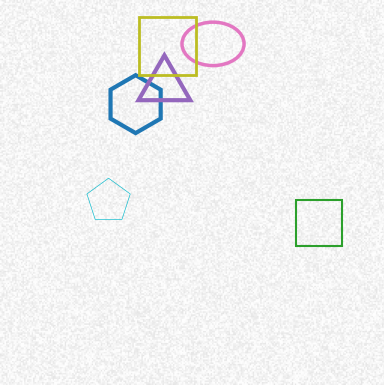[{"shape": "hexagon", "thickness": 3, "radius": 0.38, "center": [0.352, 0.73]}, {"shape": "square", "thickness": 1.5, "radius": 0.3, "center": [0.828, 0.421]}, {"shape": "triangle", "thickness": 3, "radius": 0.39, "center": [0.427, 0.779]}, {"shape": "oval", "thickness": 2.5, "radius": 0.4, "center": [0.553, 0.886]}, {"shape": "square", "thickness": 2, "radius": 0.37, "center": [0.435, 0.881]}, {"shape": "pentagon", "thickness": 0.5, "radius": 0.3, "center": [0.282, 0.478]}]